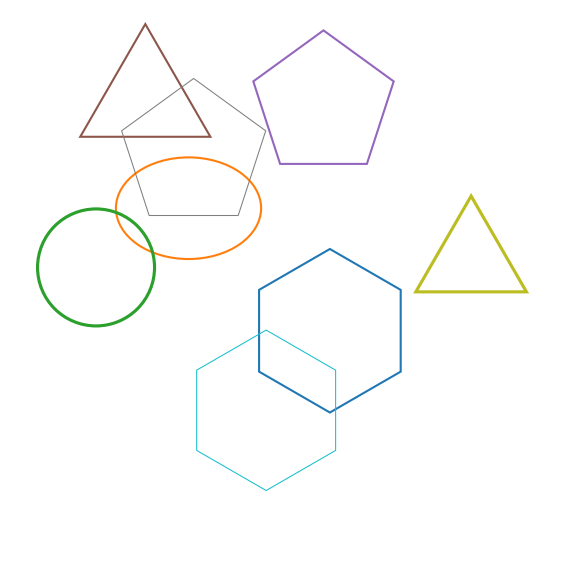[{"shape": "hexagon", "thickness": 1, "radius": 0.71, "center": [0.571, 0.426]}, {"shape": "oval", "thickness": 1, "radius": 0.63, "center": [0.326, 0.639]}, {"shape": "circle", "thickness": 1.5, "radius": 0.51, "center": [0.166, 0.536]}, {"shape": "pentagon", "thickness": 1, "radius": 0.64, "center": [0.56, 0.819]}, {"shape": "triangle", "thickness": 1, "radius": 0.65, "center": [0.252, 0.827]}, {"shape": "pentagon", "thickness": 0.5, "radius": 0.66, "center": [0.335, 0.732]}, {"shape": "triangle", "thickness": 1.5, "radius": 0.55, "center": [0.816, 0.549]}, {"shape": "hexagon", "thickness": 0.5, "radius": 0.69, "center": [0.461, 0.289]}]